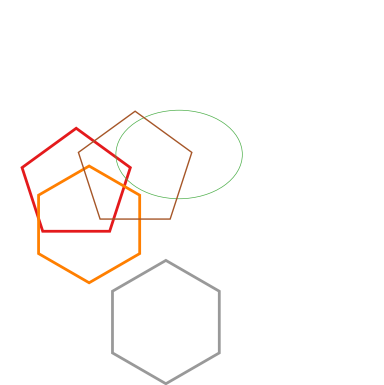[{"shape": "pentagon", "thickness": 2, "radius": 0.74, "center": [0.198, 0.519]}, {"shape": "oval", "thickness": 0.5, "radius": 0.82, "center": [0.465, 0.599]}, {"shape": "hexagon", "thickness": 2, "radius": 0.76, "center": [0.231, 0.417]}, {"shape": "pentagon", "thickness": 1, "radius": 0.77, "center": [0.351, 0.556]}, {"shape": "hexagon", "thickness": 2, "radius": 0.8, "center": [0.431, 0.163]}]